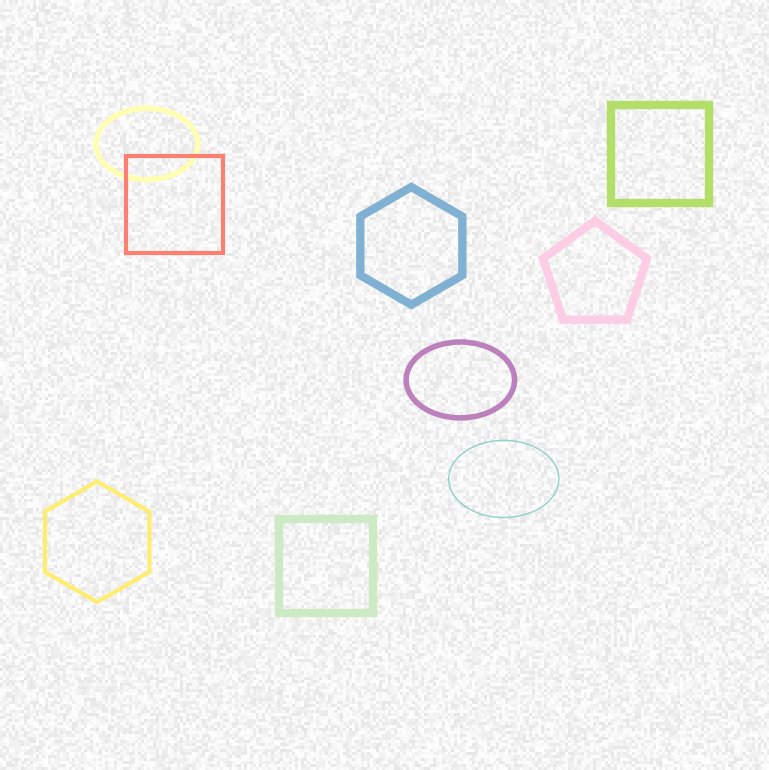[{"shape": "oval", "thickness": 0.5, "radius": 0.36, "center": [0.654, 0.378]}, {"shape": "oval", "thickness": 2, "radius": 0.33, "center": [0.191, 0.813]}, {"shape": "square", "thickness": 1.5, "radius": 0.32, "center": [0.227, 0.734]}, {"shape": "hexagon", "thickness": 3, "radius": 0.38, "center": [0.534, 0.681]}, {"shape": "square", "thickness": 3, "radius": 0.32, "center": [0.857, 0.8]}, {"shape": "pentagon", "thickness": 3, "radius": 0.35, "center": [0.773, 0.642]}, {"shape": "oval", "thickness": 2, "radius": 0.35, "center": [0.598, 0.507]}, {"shape": "square", "thickness": 3, "radius": 0.3, "center": [0.424, 0.265]}, {"shape": "hexagon", "thickness": 1.5, "radius": 0.39, "center": [0.126, 0.296]}]